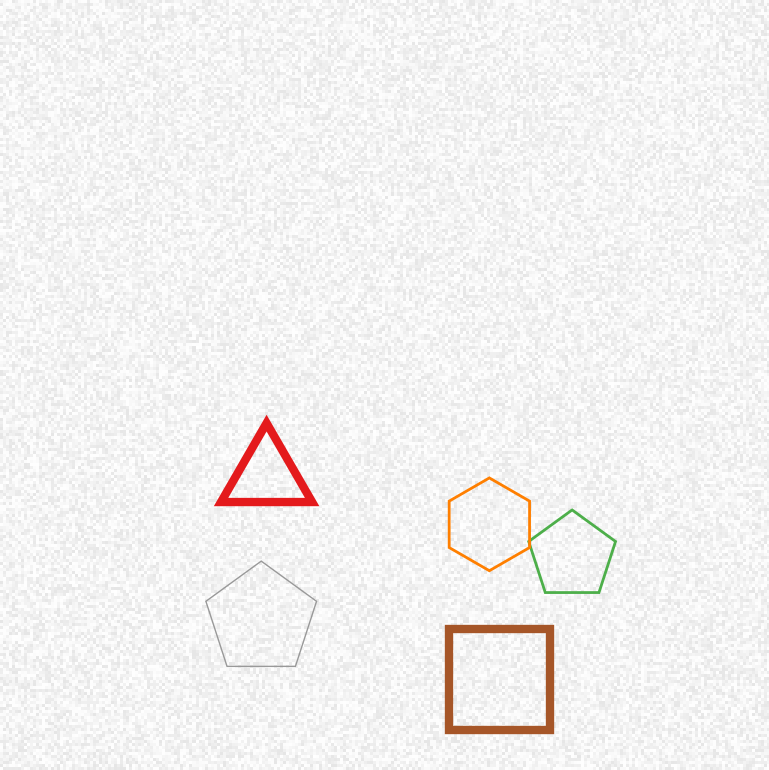[{"shape": "triangle", "thickness": 3, "radius": 0.34, "center": [0.346, 0.382]}, {"shape": "pentagon", "thickness": 1, "radius": 0.3, "center": [0.743, 0.278]}, {"shape": "hexagon", "thickness": 1, "radius": 0.3, "center": [0.636, 0.319]}, {"shape": "square", "thickness": 3, "radius": 0.33, "center": [0.649, 0.118]}, {"shape": "pentagon", "thickness": 0.5, "radius": 0.38, "center": [0.339, 0.196]}]